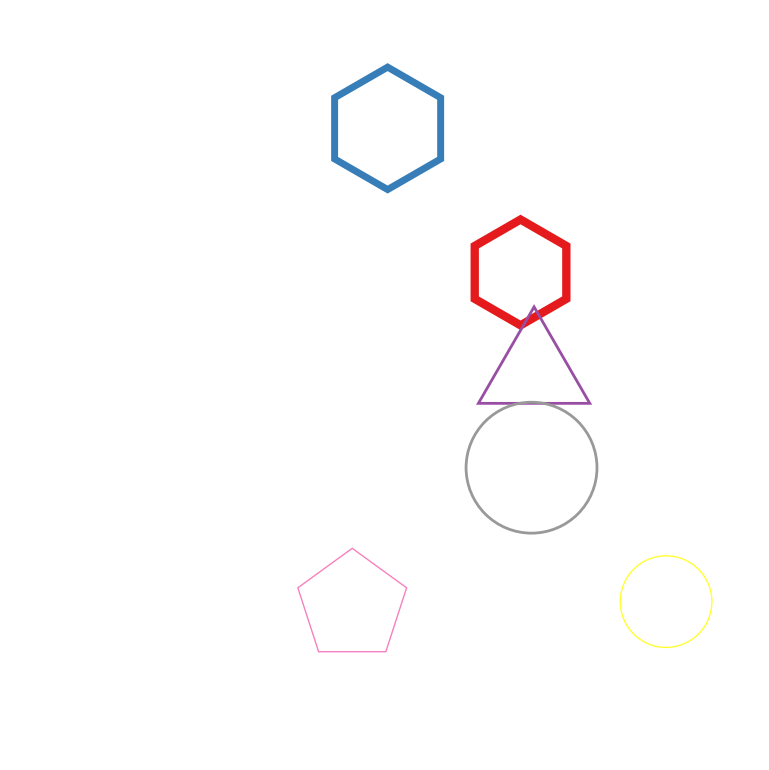[{"shape": "hexagon", "thickness": 3, "radius": 0.34, "center": [0.676, 0.646]}, {"shape": "hexagon", "thickness": 2.5, "radius": 0.4, "center": [0.503, 0.833]}, {"shape": "triangle", "thickness": 1, "radius": 0.42, "center": [0.694, 0.518]}, {"shape": "circle", "thickness": 0.5, "radius": 0.3, "center": [0.865, 0.219]}, {"shape": "pentagon", "thickness": 0.5, "radius": 0.37, "center": [0.457, 0.214]}, {"shape": "circle", "thickness": 1, "radius": 0.43, "center": [0.69, 0.393]}]